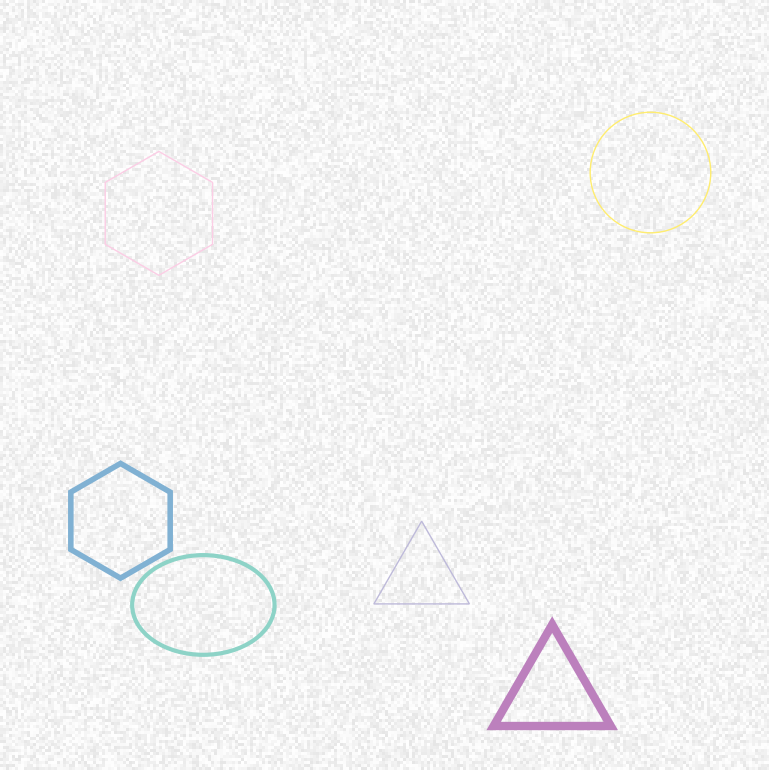[{"shape": "oval", "thickness": 1.5, "radius": 0.46, "center": [0.264, 0.214]}, {"shape": "triangle", "thickness": 0.5, "radius": 0.36, "center": [0.548, 0.252]}, {"shape": "hexagon", "thickness": 2, "radius": 0.37, "center": [0.156, 0.324]}, {"shape": "hexagon", "thickness": 0.5, "radius": 0.4, "center": [0.206, 0.723]}, {"shape": "triangle", "thickness": 3, "radius": 0.44, "center": [0.717, 0.101]}, {"shape": "circle", "thickness": 0.5, "radius": 0.39, "center": [0.845, 0.776]}]